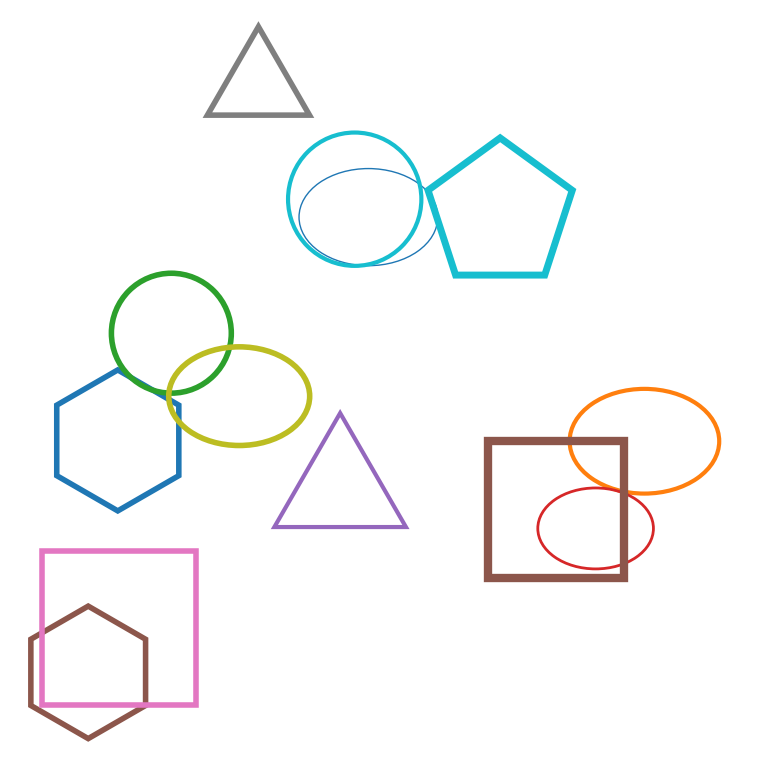[{"shape": "oval", "thickness": 0.5, "radius": 0.45, "center": [0.478, 0.718]}, {"shape": "hexagon", "thickness": 2, "radius": 0.46, "center": [0.153, 0.428]}, {"shape": "oval", "thickness": 1.5, "radius": 0.49, "center": [0.837, 0.427]}, {"shape": "circle", "thickness": 2, "radius": 0.39, "center": [0.223, 0.567]}, {"shape": "oval", "thickness": 1, "radius": 0.38, "center": [0.774, 0.314]}, {"shape": "triangle", "thickness": 1.5, "radius": 0.49, "center": [0.442, 0.365]}, {"shape": "hexagon", "thickness": 2, "radius": 0.43, "center": [0.115, 0.127]}, {"shape": "square", "thickness": 3, "radius": 0.44, "center": [0.722, 0.338]}, {"shape": "square", "thickness": 2, "radius": 0.5, "center": [0.154, 0.184]}, {"shape": "triangle", "thickness": 2, "radius": 0.38, "center": [0.336, 0.889]}, {"shape": "oval", "thickness": 2, "radius": 0.46, "center": [0.311, 0.486]}, {"shape": "circle", "thickness": 1.5, "radius": 0.43, "center": [0.461, 0.741]}, {"shape": "pentagon", "thickness": 2.5, "radius": 0.49, "center": [0.65, 0.722]}]